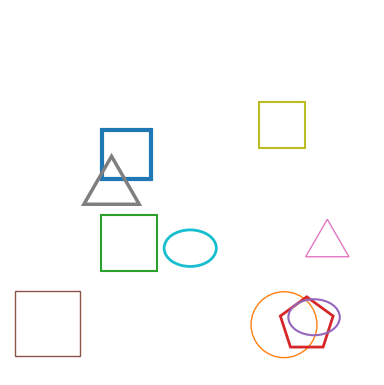[{"shape": "square", "thickness": 3, "radius": 0.32, "center": [0.328, 0.6]}, {"shape": "circle", "thickness": 1, "radius": 0.43, "center": [0.738, 0.157]}, {"shape": "square", "thickness": 1.5, "radius": 0.37, "center": [0.334, 0.369]}, {"shape": "pentagon", "thickness": 2, "radius": 0.36, "center": [0.797, 0.157]}, {"shape": "oval", "thickness": 1.5, "radius": 0.33, "center": [0.816, 0.176]}, {"shape": "square", "thickness": 1, "radius": 0.42, "center": [0.124, 0.16]}, {"shape": "triangle", "thickness": 1, "radius": 0.32, "center": [0.85, 0.366]}, {"shape": "triangle", "thickness": 2.5, "radius": 0.41, "center": [0.29, 0.511]}, {"shape": "square", "thickness": 1.5, "radius": 0.3, "center": [0.732, 0.676]}, {"shape": "oval", "thickness": 2, "radius": 0.34, "center": [0.494, 0.355]}]